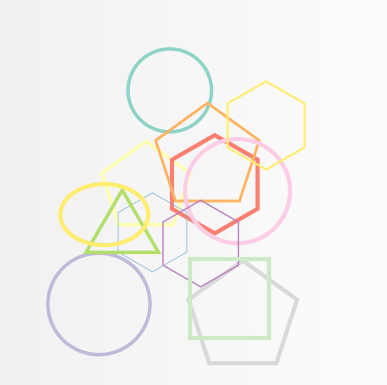[{"shape": "circle", "thickness": 2.5, "radius": 0.54, "center": [0.438, 0.765]}, {"shape": "pentagon", "thickness": 2.5, "radius": 0.6, "center": [0.376, 0.513]}, {"shape": "circle", "thickness": 2.5, "radius": 0.66, "center": [0.255, 0.211]}, {"shape": "hexagon", "thickness": 3, "radius": 0.64, "center": [0.554, 0.521]}, {"shape": "hexagon", "thickness": 0.5, "radius": 0.51, "center": [0.394, 0.397]}, {"shape": "pentagon", "thickness": 2, "radius": 0.7, "center": [0.535, 0.592]}, {"shape": "triangle", "thickness": 2.5, "radius": 0.54, "center": [0.316, 0.398]}, {"shape": "circle", "thickness": 3, "radius": 0.68, "center": [0.613, 0.504]}, {"shape": "pentagon", "thickness": 3, "radius": 0.74, "center": [0.627, 0.176]}, {"shape": "hexagon", "thickness": 1, "radius": 0.56, "center": [0.518, 0.367]}, {"shape": "square", "thickness": 3, "radius": 0.51, "center": [0.592, 0.225]}, {"shape": "hexagon", "thickness": 1.5, "radius": 0.57, "center": [0.687, 0.674]}, {"shape": "oval", "thickness": 3, "radius": 0.57, "center": [0.269, 0.443]}]